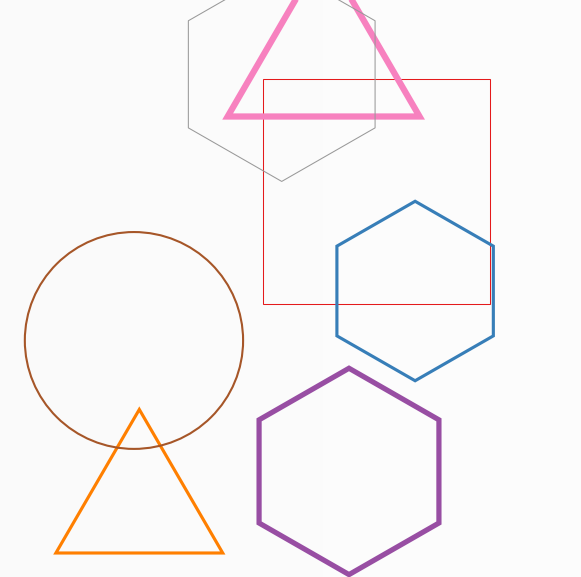[{"shape": "square", "thickness": 0.5, "radius": 0.97, "center": [0.648, 0.668]}, {"shape": "hexagon", "thickness": 1.5, "radius": 0.78, "center": [0.714, 0.495]}, {"shape": "hexagon", "thickness": 2.5, "radius": 0.89, "center": [0.6, 0.183]}, {"shape": "triangle", "thickness": 1.5, "radius": 0.83, "center": [0.24, 0.124]}, {"shape": "circle", "thickness": 1, "radius": 0.94, "center": [0.23, 0.41]}, {"shape": "triangle", "thickness": 3, "radius": 0.95, "center": [0.557, 0.893]}, {"shape": "hexagon", "thickness": 0.5, "radius": 0.93, "center": [0.485, 0.87]}]